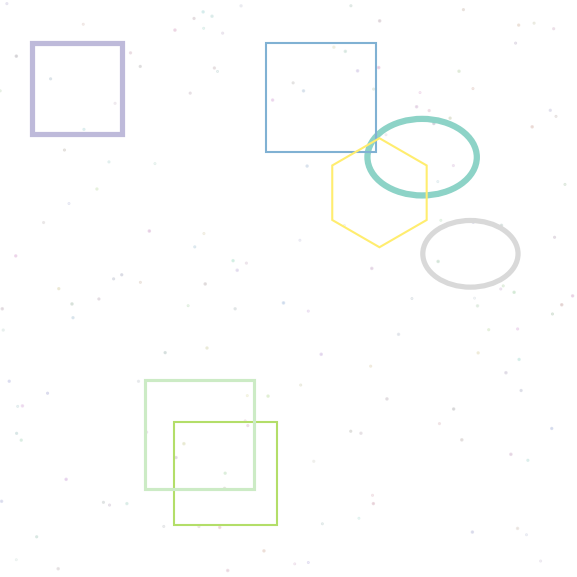[{"shape": "oval", "thickness": 3, "radius": 0.47, "center": [0.731, 0.727]}, {"shape": "square", "thickness": 2.5, "radius": 0.39, "center": [0.133, 0.845]}, {"shape": "square", "thickness": 1, "radius": 0.47, "center": [0.556, 0.831]}, {"shape": "square", "thickness": 1, "radius": 0.45, "center": [0.391, 0.179]}, {"shape": "oval", "thickness": 2.5, "radius": 0.41, "center": [0.815, 0.56]}, {"shape": "square", "thickness": 1.5, "radius": 0.47, "center": [0.346, 0.246]}, {"shape": "hexagon", "thickness": 1, "radius": 0.47, "center": [0.657, 0.665]}]